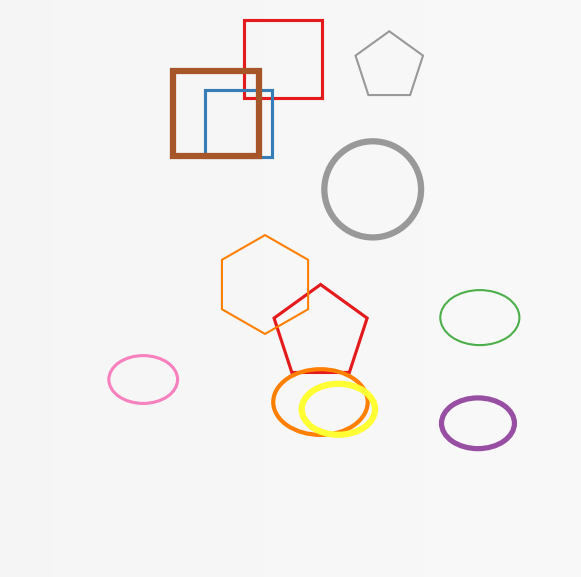[{"shape": "pentagon", "thickness": 1.5, "radius": 0.42, "center": [0.552, 0.422]}, {"shape": "square", "thickness": 1.5, "radius": 0.34, "center": [0.487, 0.897]}, {"shape": "square", "thickness": 1.5, "radius": 0.29, "center": [0.41, 0.785]}, {"shape": "oval", "thickness": 1, "radius": 0.34, "center": [0.826, 0.449]}, {"shape": "oval", "thickness": 2.5, "radius": 0.31, "center": [0.822, 0.266]}, {"shape": "oval", "thickness": 2, "radius": 0.41, "center": [0.551, 0.303]}, {"shape": "hexagon", "thickness": 1, "radius": 0.43, "center": [0.456, 0.506]}, {"shape": "oval", "thickness": 3, "radius": 0.32, "center": [0.582, 0.29]}, {"shape": "square", "thickness": 3, "radius": 0.37, "center": [0.371, 0.802]}, {"shape": "oval", "thickness": 1.5, "radius": 0.3, "center": [0.246, 0.342]}, {"shape": "circle", "thickness": 3, "radius": 0.42, "center": [0.641, 0.671]}, {"shape": "pentagon", "thickness": 1, "radius": 0.31, "center": [0.67, 0.884]}]